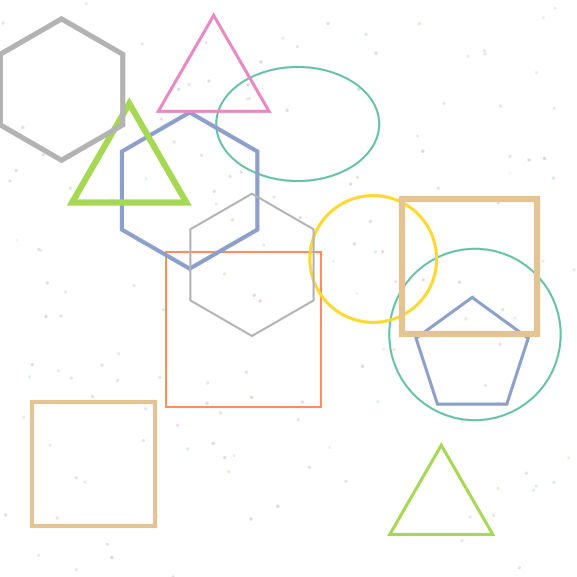[{"shape": "circle", "thickness": 1, "radius": 0.74, "center": [0.822, 0.42]}, {"shape": "oval", "thickness": 1, "radius": 0.71, "center": [0.516, 0.784]}, {"shape": "square", "thickness": 1, "radius": 0.67, "center": [0.422, 0.429]}, {"shape": "hexagon", "thickness": 2, "radius": 0.68, "center": [0.328, 0.669]}, {"shape": "pentagon", "thickness": 1.5, "radius": 0.51, "center": [0.818, 0.382]}, {"shape": "triangle", "thickness": 1.5, "radius": 0.55, "center": [0.37, 0.862]}, {"shape": "triangle", "thickness": 1.5, "radius": 0.51, "center": [0.764, 0.125]}, {"shape": "triangle", "thickness": 3, "radius": 0.57, "center": [0.224, 0.706]}, {"shape": "circle", "thickness": 1.5, "radius": 0.55, "center": [0.646, 0.551]}, {"shape": "square", "thickness": 3, "radius": 0.59, "center": [0.813, 0.538]}, {"shape": "square", "thickness": 2, "radius": 0.53, "center": [0.162, 0.195]}, {"shape": "hexagon", "thickness": 2.5, "radius": 0.61, "center": [0.107, 0.844]}, {"shape": "hexagon", "thickness": 1, "radius": 0.62, "center": [0.436, 0.541]}]